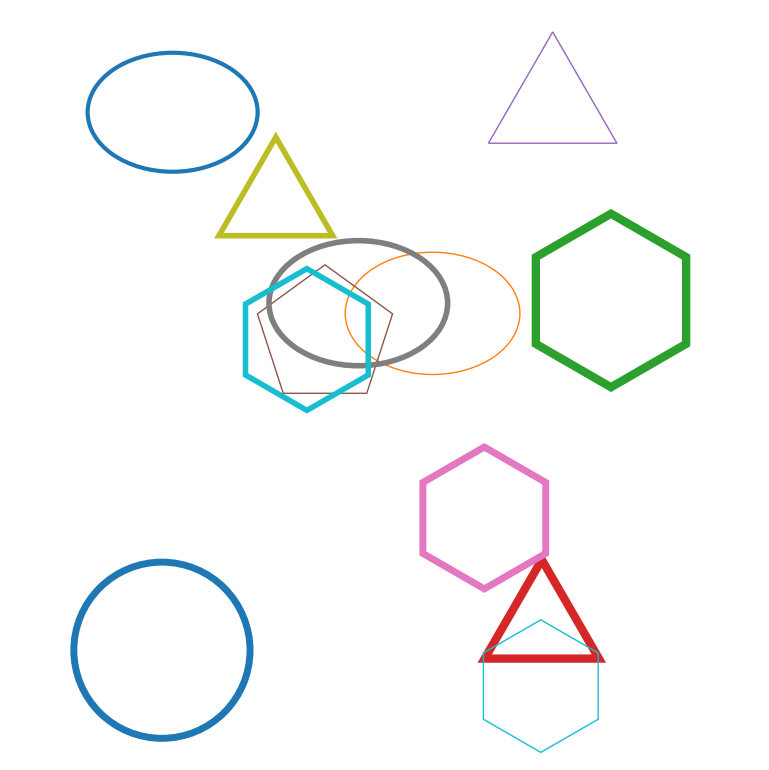[{"shape": "oval", "thickness": 1.5, "radius": 0.55, "center": [0.224, 0.854]}, {"shape": "circle", "thickness": 2.5, "radius": 0.57, "center": [0.21, 0.156]}, {"shape": "oval", "thickness": 0.5, "radius": 0.57, "center": [0.562, 0.593]}, {"shape": "hexagon", "thickness": 3, "radius": 0.56, "center": [0.793, 0.61]}, {"shape": "triangle", "thickness": 3, "radius": 0.43, "center": [0.704, 0.188]}, {"shape": "triangle", "thickness": 0.5, "radius": 0.48, "center": [0.718, 0.862]}, {"shape": "pentagon", "thickness": 0.5, "radius": 0.46, "center": [0.422, 0.564]}, {"shape": "hexagon", "thickness": 2.5, "radius": 0.46, "center": [0.629, 0.327]}, {"shape": "oval", "thickness": 2, "radius": 0.58, "center": [0.465, 0.606]}, {"shape": "triangle", "thickness": 2, "radius": 0.43, "center": [0.358, 0.737]}, {"shape": "hexagon", "thickness": 0.5, "radius": 0.43, "center": [0.702, 0.109]}, {"shape": "hexagon", "thickness": 2, "radius": 0.46, "center": [0.399, 0.559]}]